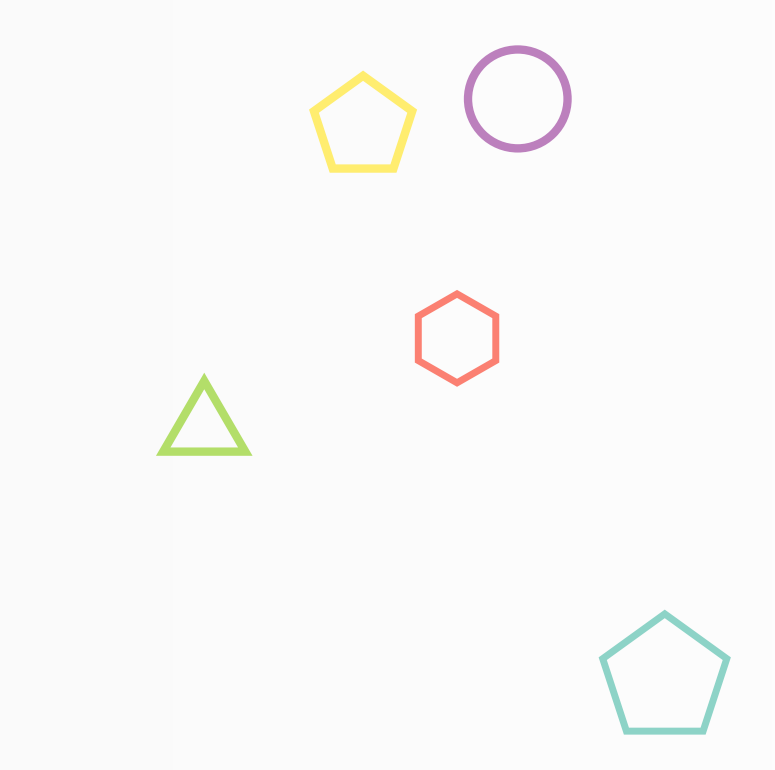[{"shape": "pentagon", "thickness": 2.5, "radius": 0.42, "center": [0.858, 0.119]}, {"shape": "hexagon", "thickness": 2.5, "radius": 0.29, "center": [0.59, 0.561]}, {"shape": "triangle", "thickness": 3, "radius": 0.31, "center": [0.264, 0.444]}, {"shape": "circle", "thickness": 3, "radius": 0.32, "center": [0.668, 0.872]}, {"shape": "pentagon", "thickness": 3, "radius": 0.33, "center": [0.468, 0.835]}]